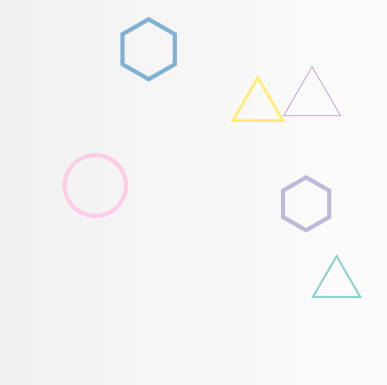[{"shape": "triangle", "thickness": 1.5, "radius": 0.35, "center": [0.869, 0.264]}, {"shape": "hexagon", "thickness": 3, "radius": 0.34, "center": [0.79, 0.471]}, {"shape": "hexagon", "thickness": 3, "radius": 0.39, "center": [0.384, 0.872]}, {"shape": "circle", "thickness": 3, "radius": 0.4, "center": [0.246, 0.518]}, {"shape": "triangle", "thickness": 0.5, "radius": 0.42, "center": [0.806, 0.742]}, {"shape": "triangle", "thickness": 2, "radius": 0.37, "center": [0.665, 0.724]}]